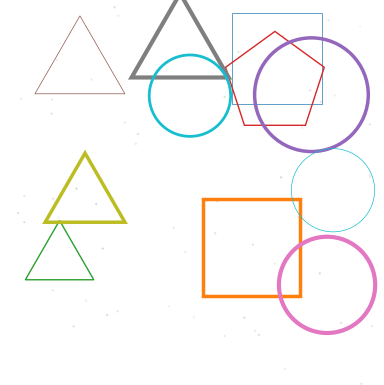[{"shape": "square", "thickness": 0.5, "radius": 0.59, "center": [0.719, 0.848]}, {"shape": "square", "thickness": 2.5, "radius": 0.63, "center": [0.654, 0.357]}, {"shape": "triangle", "thickness": 1, "radius": 0.51, "center": [0.155, 0.325]}, {"shape": "pentagon", "thickness": 1, "radius": 0.67, "center": [0.714, 0.784]}, {"shape": "circle", "thickness": 2.5, "radius": 0.74, "center": [0.809, 0.754]}, {"shape": "triangle", "thickness": 0.5, "radius": 0.67, "center": [0.208, 0.824]}, {"shape": "circle", "thickness": 3, "radius": 0.63, "center": [0.85, 0.26]}, {"shape": "triangle", "thickness": 3, "radius": 0.73, "center": [0.468, 0.872]}, {"shape": "triangle", "thickness": 2.5, "radius": 0.6, "center": [0.221, 0.483]}, {"shape": "circle", "thickness": 0.5, "radius": 0.54, "center": [0.865, 0.506]}, {"shape": "circle", "thickness": 2, "radius": 0.53, "center": [0.493, 0.751]}]